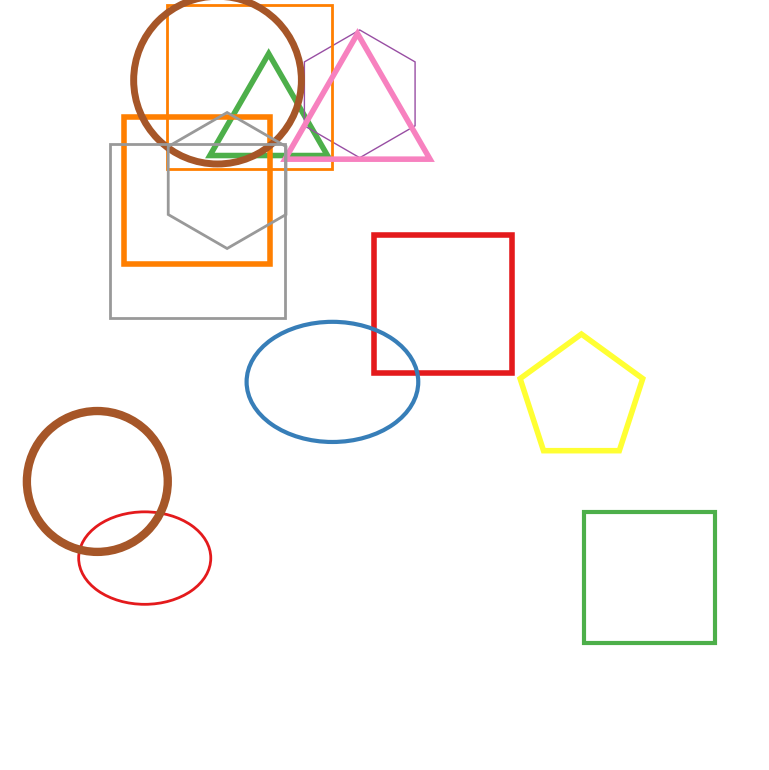[{"shape": "square", "thickness": 2, "radius": 0.45, "center": [0.575, 0.605]}, {"shape": "oval", "thickness": 1, "radius": 0.43, "center": [0.188, 0.275]}, {"shape": "oval", "thickness": 1.5, "radius": 0.56, "center": [0.432, 0.504]}, {"shape": "square", "thickness": 1.5, "radius": 0.43, "center": [0.843, 0.25]}, {"shape": "triangle", "thickness": 2, "radius": 0.44, "center": [0.349, 0.842]}, {"shape": "hexagon", "thickness": 0.5, "radius": 0.41, "center": [0.467, 0.878]}, {"shape": "square", "thickness": 1, "radius": 0.53, "center": [0.324, 0.887]}, {"shape": "square", "thickness": 2, "radius": 0.48, "center": [0.256, 0.752]}, {"shape": "pentagon", "thickness": 2, "radius": 0.42, "center": [0.755, 0.482]}, {"shape": "circle", "thickness": 2.5, "radius": 0.54, "center": [0.283, 0.896]}, {"shape": "circle", "thickness": 3, "radius": 0.46, "center": [0.126, 0.375]}, {"shape": "triangle", "thickness": 2, "radius": 0.54, "center": [0.464, 0.848]}, {"shape": "square", "thickness": 1, "radius": 0.57, "center": [0.257, 0.7]}, {"shape": "hexagon", "thickness": 1, "radius": 0.44, "center": [0.295, 0.766]}]